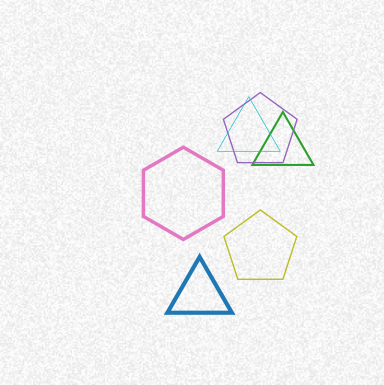[{"shape": "triangle", "thickness": 3, "radius": 0.48, "center": [0.519, 0.236]}, {"shape": "triangle", "thickness": 1.5, "radius": 0.46, "center": [0.735, 0.617]}, {"shape": "pentagon", "thickness": 1, "radius": 0.5, "center": [0.676, 0.659]}, {"shape": "hexagon", "thickness": 2.5, "radius": 0.6, "center": [0.476, 0.498]}, {"shape": "pentagon", "thickness": 1, "radius": 0.5, "center": [0.676, 0.355]}, {"shape": "triangle", "thickness": 0.5, "radius": 0.47, "center": [0.646, 0.654]}]